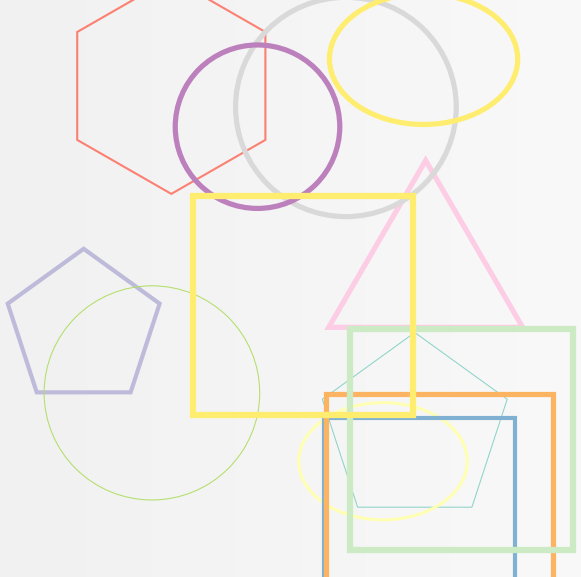[{"shape": "pentagon", "thickness": 0.5, "radius": 0.84, "center": [0.714, 0.256]}, {"shape": "oval", "thickness": 1.5, "radius": 0.72, "center": [0.659, 0.2]}, {"shape": "pentagon", "thickness": 2, "radius": 0.69, "center": [0.144, 0.431]}, {"shape": "hexagon", "thickness": 1, "radius": 0.93, "center": [0.295, 0.85]}, {"shape": "square", "thickness": 2, "radius": 0.82, "center": [0.721, 0.112]}, {"shape": "square", "thickness": 2.5, "radius": 0.98, "center": [0.756, 0.121]}, {"shape": "circle", "thickness": 0.5, "radius": 0.93, "center": [0.261, 0.319]}, {"shape": "triangle", "thickness": 2.5, "radius": 0.96, "center": [0.732, 0.529]}, {"shape": "circle", "thickness": 2.5, "radius": 0.95, "center": [0.595, 0.814]}, {"shape": "circle", "thickness": 2.5, "radius": 0.71, "center": [0.443, 0.78]}, {"shape": "square", "thickness": 3, "radius": 0.96, "center": [0.794, 0.238]}, {"shape": "oval", "thickness": 2.5, "radius": 0.81, "center": [0.729, 0.897]}, {"shape": "square", "thickness": 3, "radius": 0.95, "center": [0.521, 0.469]}]